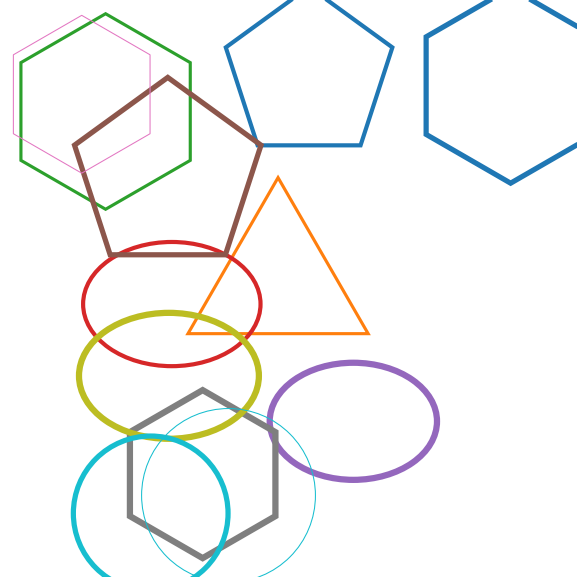[{"shape": "hexagon", "thickness": 2.5, "radius": 0.84, "center": [0.884, 0.851]}, {"shape": "pentagon", "thickness": 2, "radius": 0.76, "center": [0.535, 0.87]}, {"shape": "triangle", "thickness": 1.5, "radius": 0.9, "center": [0.481, 0.511]}, {"shape": "hexagon", "thickness": 1.5, "radius": 0.85, "center": [0.183, 0.806]}, {"shape": "oval", "thickness": 2, "radius": 0.77, "center": [0.298, 0.473]}, {"shape": "oval", "thickness": 3, "radius": 0.72, "center": [0.612, 0.27]}, {"shape": "pentagon", "thickness": 2.5, "radius": 0.85, "center": [0.291, 0.695]}, {"shape": "hexagon", "thickness": 0.5, "radius": 0.68, "center": [0.141, 0.836]}, {"shape": "hexagon", "thickness": 3, "radius": 0.73, "center": [0.351, 0.178]}, {"shape": "oval", "thickness": 3, "radius": 0.78, "center": [0.293, 0.348]}, {"shape": "circle", "thickness": 0.5, "radius": 0.75, "center": [0.396, 0.141]}, {"shape": "circle", "thickness": 2.5, "radius": 0.67, "center": [0.261, 0.11]}]